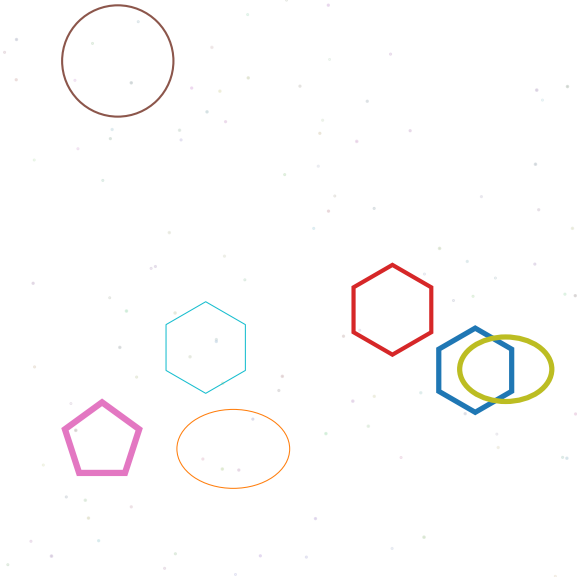[{"shape": "hexagon", "thickness": 2.5, "radius": 0.36, "center": [0.823, 0.358]}, {"shape": "oval", "thickness": 0.5, "radius": 0.49, "center": [0.404, 0.222]}, {"shape": "hexagon", "thickness": 2, "radius": 0.39, "center": [0.68, 0.463]}, {"shape": "circle", "thickness": 1, "radius": 0.48, "center": [0.204, 0.894]}, {"shape": "pentagon", "thickness": 3, "radius": 0.34, "center": [0.177, 0.235]}, {"shape": "oval", "thickness": 2.5, "radius": 0.4, "center": [0.876, 0.36]}, {"shape": "hexagon", "thickness": 0.5, "radius": 0.4, "center": [0.356, 0.397]}]